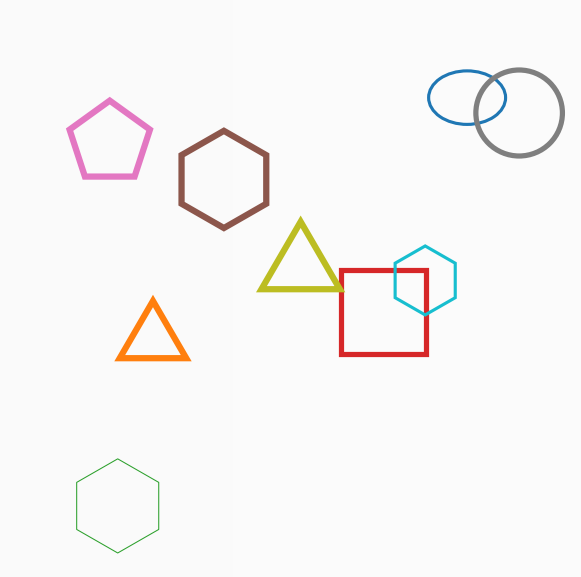[{"shape": "oval", "thickness": 1.5, "radius": 0.33, "center": [0.804, 0.83]}, {"shape": "triangle", "thickness": 3, "radius": 0.33, "center": [0.263, 0.412]}, {"shape": "hexagon", "thickness": 0.5, "radius": 0.41, "center": [0.203, 0.123]}, {"shape": "square", "thickness": 2.5, "radius": 0.37, "center": [0.661, 0.459]}, {"shape": "hexagon", "thickness": 3, "radius": 0.42, "center": [0.385, 0.688]}, {"shape": "pentagon", "thickness": 3, "radius": 0.36, "center": [0.189, 0.752]}, {"shape": "circle", "thickness": 2.5, "radius": 0.37, "center": [0.893, 0.803]}, {"shape": "triangle", "thickness": 3, "radius": 0.39, "center": [0.517, 0.537]}, {"shape": "hexagon", "thickness": 1.5, "radius": 0.3, "center": [0.731, 0.514]}]